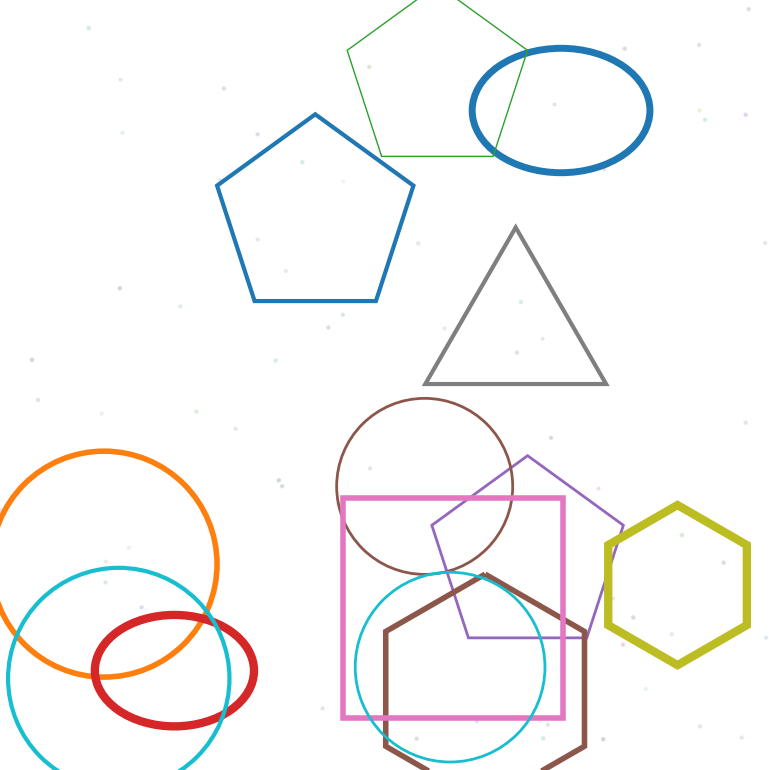[{"shape": "oval", "thickness": 2.5, "radius": 0.58, "center": [0.729, 0.856]}, {"shape": "pentagon", "thickness": 1.5, "radius": 0.67, "center": [0.409, 0.717]}, {"shape": "circle", "thickness": 2, "radius": 0.73, "center": [0.135, 0.267]}, {"shape": "pentagon", "thickness": 0.5, "radius": 0.62, "center": [0.568, 0.897]}, {"shape": "oval", "thickness": 3, "radius": 0.52, "center": [0.227, 0.129]}, {"shape": "pentagon", "thickness": 1, "radius": 0.65, "center": [0.685, 0.277]}, {"shape": "circle", "thickness": 1, "radius": 0.57, "center": [0.552, 0.368]}, {"shape": "hexagon", "thickness": 2, "radius": 0.75, "center": [0.63, 0.105]}, {"shape": "square", "thickness": 2, "radius": 0.71, "center": [0.588, 0.21]}, {"shape": "triangle", "thickness": 1.5, "radius": 0.68, "center": [0.67, 0.569]}, {"shape": "hexagon", "thickness": 3, "radius": 0.52, "center": [0.88, 0.24]}, {"shape": "circle", "thickness": 1.5, "radius": 0.72, "center": [0.154, 0.119]}, {"shape": "circle", "thickness": 1, "radius": 0.62, "center": [0.585, 0.134]}]